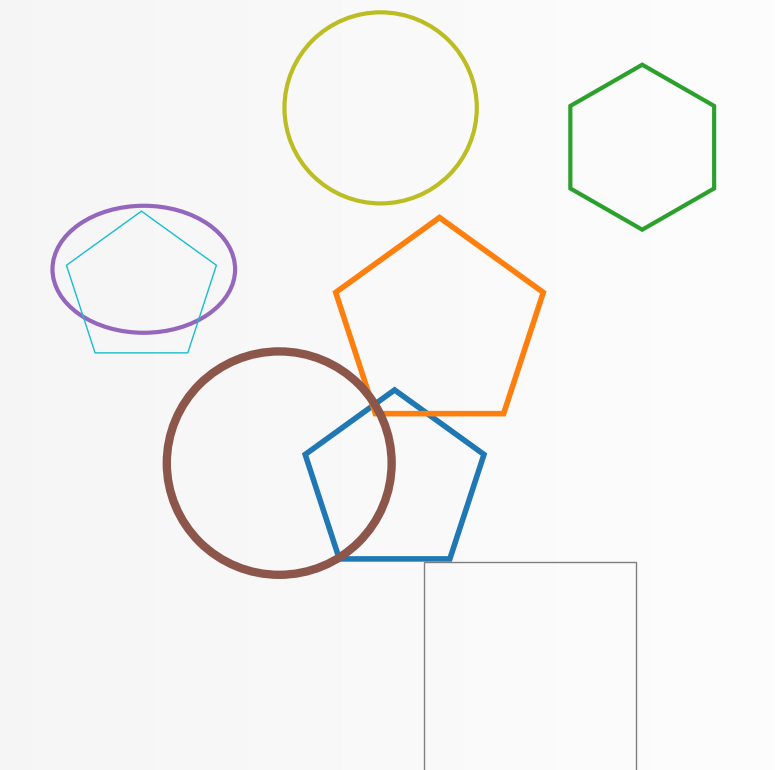[{"shape": "pentagon", "thickness": 2, "radius": 0.61, "center": [0.509, 0.372]}, {"shape": "pentagon", "thickness": 2, "radius": 0.7, "center": [0.567, 0.577]}, {"shape": "hexagon", "thickness": 1.5, "radius": 0.54, "center": [0.829, 0.809]}, {"shape": "oval", "thickness": 1.5, "radius": 0.59, "center": [0.186, 0.65]}, {"shape": "circle", "thickness": 3, "radius": 0.73, "center": [0.36, 0.399]}, {"shape": "square", "thickness": 0.5, "radius": 0.68, "center": [0.684, 0.134]}, {"shape": "circle", "thickness": 1.5, "radius": 0.62, "center": [0.491, 0.86]}, {"shape": "pentagon", "thickness": 0.5, "radius": 0.51, "center": [0.182, 0.624]}]